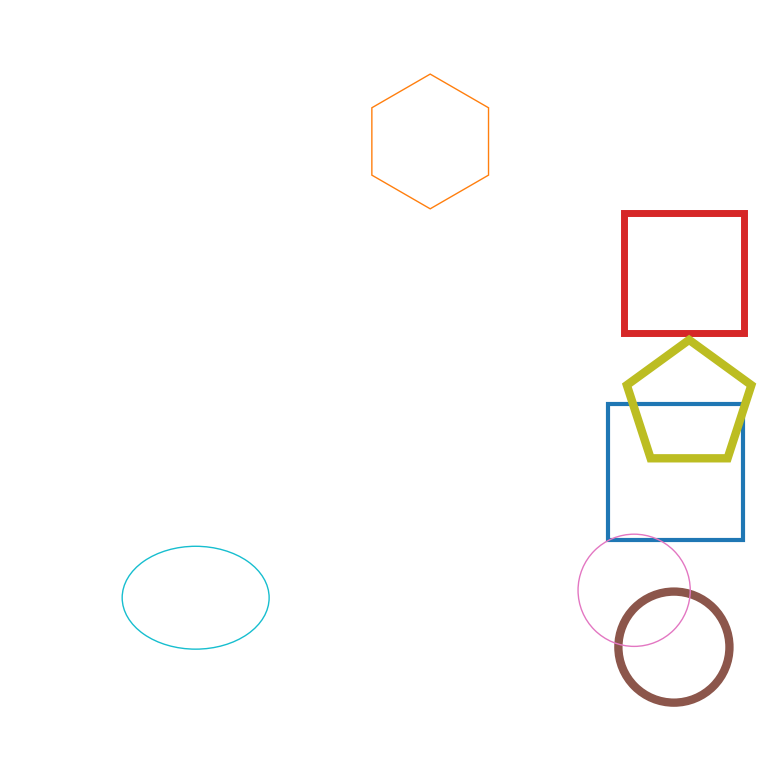[{"shape": "square", "thickness": 1.5, "radius": 0.44, "center": [0.877, 0.387]}, {"shape": "hexagon", "thickness": 0.5, "radius": 0.44, "center": [0.559, 0.816]}, {"shape": "square", "thickness": 2.5, "radius": 0.39, "center": [0.889, 0.645]}, {"shape": "circle", "thickness": 3, "radius": 0.36, "center": [0.875, 0.16]}, {"shape": "circle", "thickness": 0.5, "radius": 0.36, "center": [0.824, 0.233]}, {"shape": "pentagon", "thickness": 3, "radius": 0.43, "center": [0.895, 0.474]}, {"shape": "oval", "thickness": 0.5, "radius": 0.48, "center": [0.254, 0.224]}]